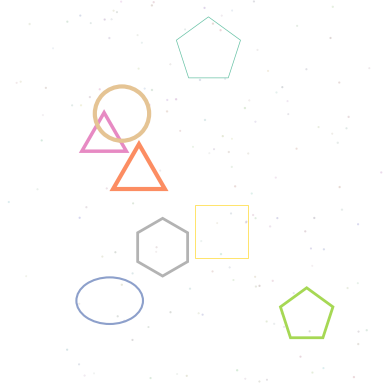[{"shape": "pentagon", "thickness": 0.5, "radius": 0.44, "center": [0.541, 0.869]}, {"shape": "triangle", "thickness": 3, "radius": 0.39, "center": [0.361, 0.548]}, {"shape": "oval", "thickness": 1.5, "radius": 0.43, "center": [0.285, 0.219]}, {"shape": "triangle", "thickness": 2.5, "radius": 0.33, "center": [0.27, 0.641]}, {"shape": "pentagon", "thickness": 2, "radius": 0.36, "center": [0.797, 0.181]}, {"shape": "square", "thickness": 0.5, "radius": 0.35, "center": [0.576, 0.399]}, {"shape": "circle", "thickness": 3, "radius": 0.35, "center": [0.317, 0.705]}, {"shape": "hexagon", "thickness": 2, "radius": 0.37, "center": [0.422, 0.358]}]